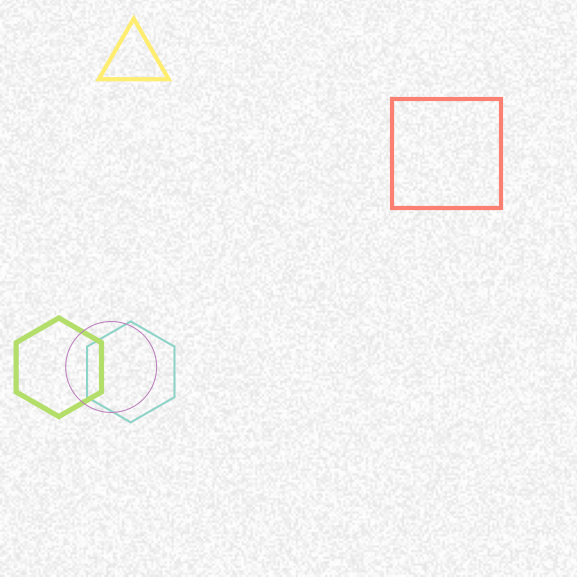[{"shape": "hexagon", "thickness": 1, "radius": 0.44, "center": [0.226, 0.355]}, {"shape": "square", "thickness": 2, "radius": 0.47, "center": [0.774, 0.734]}, {"shape": "hexagon", "thickness": 2.5, "radius": 0.43, "center": [0.102, 0.363]}, {"shape": "circle", "thickness": 0.5, "radius": 0.39, "center": [0.192, 0.364]}, {"shape": "triangle", "thickness": 2, "radius": 0.35, "center": [0.232, 0.897]}]